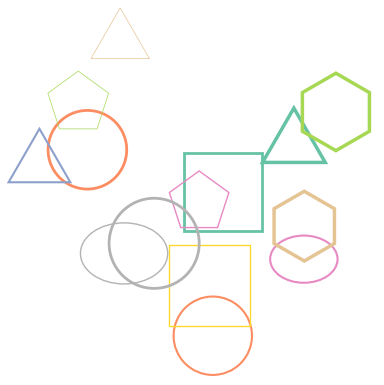[{"shape": "square", "thickness": 2, "radius": 0.5, "center": [0.579, 0.501]}, {"shape": "triangle", "thickness": 2.5, "radius": 0.47, "center": [0.763, 0.625]}, {"shape": "circle", "thickness": 2, "radius": 0.51, "center": [0.227, 0.611]}, {"shape": "circle", "thickness": 1.5, "radius": 0.51, "center": [0.553, 0.128]}, {"shape": "triangle", "thickness": 1.5, "radius": 0.46, "center": [0.102, 0.573]}, {"shape": "pentagon", "thickness": 1, "radius": 0.41, "center": [0.517, 0.475]}, {"shape": "oval", "thickness": 1.5, "radius": 0.44, "center": [0.789, 0.327]}, {"shape": "hexagon", "thickness": 2.5, "radius": 0.5, "center": [0.872, 0.709]}, {"shape": "pentagon", "thickness": 0.5, "radius": 0.41, "center": [0.203, 0.732]}, {"shape": "square", "thickness": 1, "radius": 0.52, "center": [0.544, 0.258]}, {"shape": "triangle", "thickness": 0.5, "radius": 0.44, "center": [0.312, 0.892]}, {"shape": "hexagon", "thickness": 2.5, "radius": 0.45, "center": [0.79, 0.413]}, {"shape": "circle", "thickness": 2, "radius": 0.59, "center": [0.4, 0.368]}, {"shape": "oval", "thickness": 1, "radius": 0.57, "center": [0.322, 0.342]}]